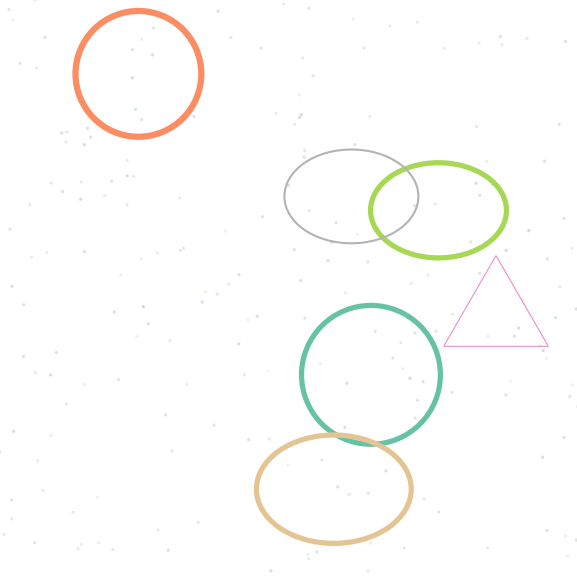[{"shape": "circle", "thickness": 2.5, "radius": 0.6, "center": [0.642, 0.35]}, {"shape": "circle", "thickness": 3, "radius": 0.54, "center": [0.24, 0.871]}, {"shape": "triangle", "thickness": 0.5, "radius": 0.52, "center": [0.859, 0.452]}, {"shape": "oval", "thickness": 2.5, "radius": 0.59, "center": [0.759, 0.635]}, {"shape": "oval", "thickness": 2.5, "radius": 0.67, "center": [0.578, 0.152]}, {"shape": "oval", "thickness": 1, "radius": 0.58, "center": [0.608, 0.659]}]